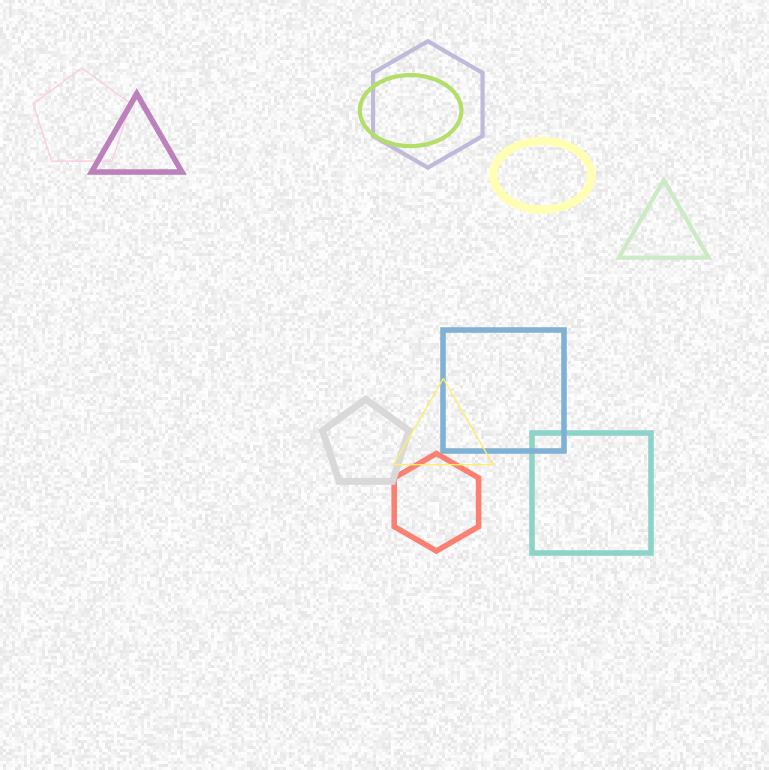[{"shape": "square", "thickness": 2, "radius": 0.39, "center": [0.768, 0.36]}, {"shape": "oval", "thickness": 3, "radius": 0.32, "center": [0.704, 0.772]}, {"shape": "hexagon", "thickness": 1.5, "radius": 0.41, "center": [0.556, 0.864]}, {"shape": "hexagon", "thickness": 2, "radius": 0.32, "center": [0.567, 0.348]}, {"shape": "square", "thickness": 2, "radius": 0.39, "center": [0.654, 0.493]}, {"shape": "oval", "thickness": 1.5, "radius": 0.33, "center": [0.533, 0.856]}, {"shape": "pentagon", "thickness": 0.5, "radius": 0.33, "center": [0.106, 0.845]}, {"shape": "pentagon", "thickness": 2.5, "radius": 0.29, "center": [0.475, 0.423]}, {"shape": "triangle", "thickness": 2, "radius": 0.34, "center": [0.178, 0.81]}, {"shape": "triangle", "thickness": 1.5, "radius": 0.34, "center": [0.862, 0.699]}, {"shape": "triangle", "thickness": 0.5, "radius": 0.37, "center": [0.576, 0.434]}]